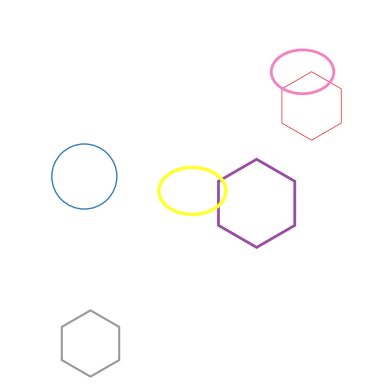[{"shape": "hexagon", "thickness": 0.5, "radius": 0.44, "center": [0.809, 0.725]}, {"shape": "circle", "thickness": 1, "radius": 0.42, "center": [0.219, 0.542]}, {"shape": "hexagon", "thickness": 2, "radius": 0.57, "center": [0.667, 0.472]}, {"shape": "oval", "thickness": 2.5, "radius": 0.44, "center": [0.5, 0.504]}, {"shape": "oval", "thickness": 2, "radius": 0.41, "center": [0.786, 0.813]}, {"shape": "hexagon", "thickness": 1.5, "radius": 0.43, "center": [0.235, 0.108]}]